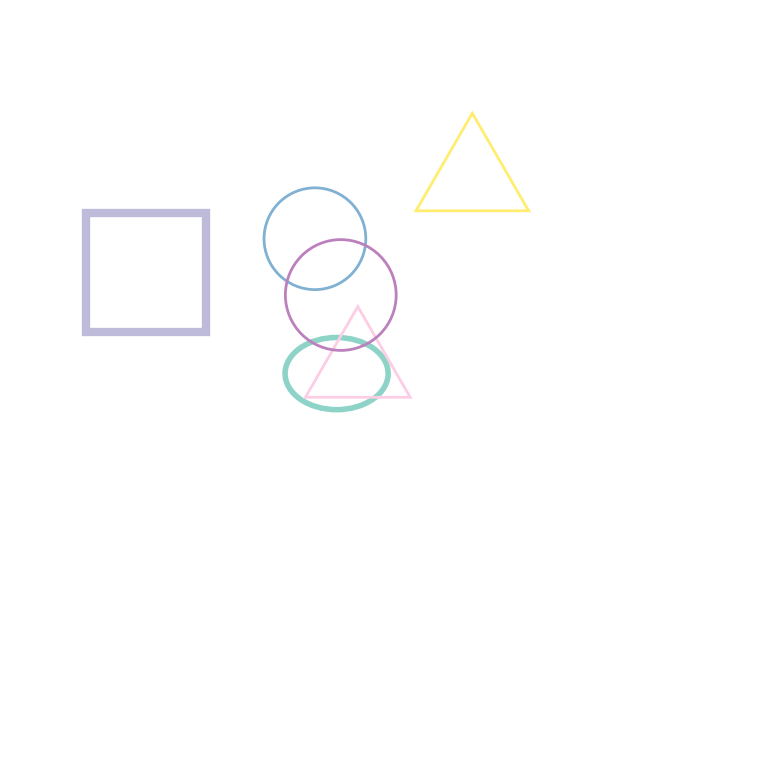[{"shape": "oval", "thickness": 2, "radius": 0.33, "center": [0.437, 0.515]}, {"shape": "square", "thickness": 3, "radius": 0.39, "center": [0.19, 0.646]}, {"shape": "circle", "thickness": 1, "radius": 0.33, "center": [0.409, 0.69]}, {"shape": "triangle", "thickness": 1, "radius": 0.39, "center": [0.465, 0.523]}, {"shape": "circle", "thickness": 1, "radius": 0.36, "center": [0.443, 0.617]}, {"shape": "triangle", "thickness": 1, "radius": 0.42, "center": [0.613, 0.768]}]